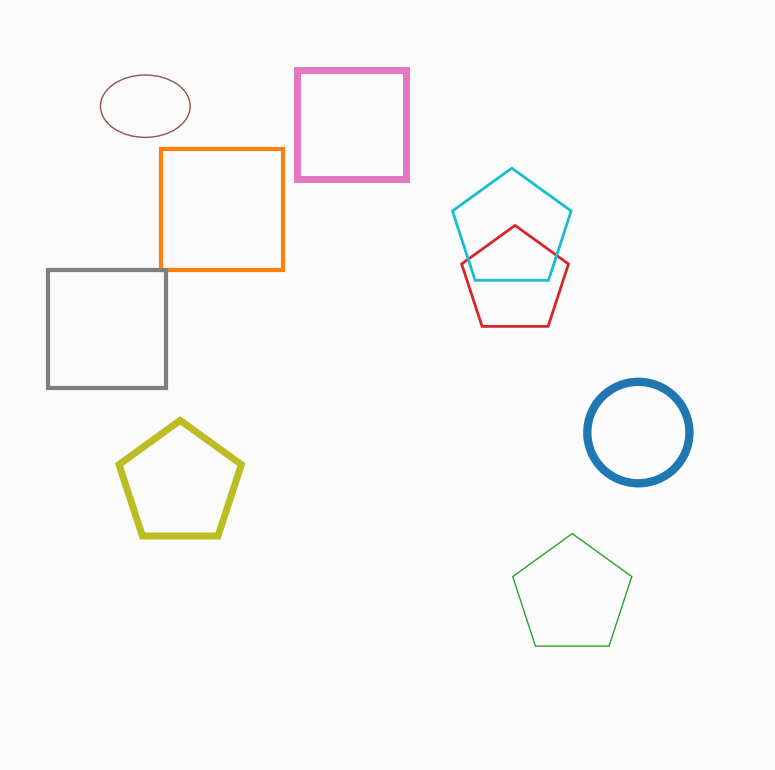[{"shape": "circle", "thickness": 3, "radius": 0.33, "center": [0.824, 0.438]}, {"shape": "square", "thickness": 1.5, "radius": 0.39, "center": [0.287, 0.728]}, {"shape": "pentagon", "thickness": 0.5, "radius": 0.4, "center": [0.738, 0.226]}, {"shape": "pentagon", "thickness": 1, "radius": 0.36, "center": [0.665, 0.635]}, {"shape": "oval", "thickness": 0.5, "radius": 0.29, "center": [0.188, 0.862]}, {"shape": "square", "thickness": 2.5, "radius": 0.35, "center": [0.454, 0.838]}, {"shape": "square", "thickness": 1.5, "radius": 0.38, "center": [0.138, 0.573]}, {"shape": "pentagon", "thickness": 2.5, "radius": 0.42, "center": [0.233, 0.371]}, {"shape": "pentagon", "thickness": 1, "radius": 0.4, "center": [0.66, 0.701]}]